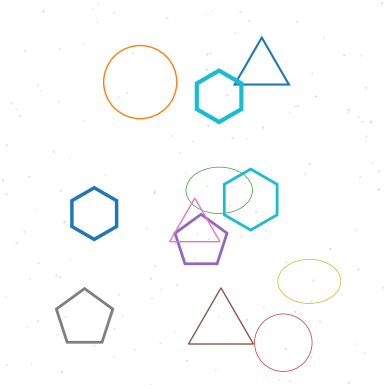[{"shape": "triangle", "thickness": 1.5, "radius": 0.41, "center": [0.68, 0.821]}, {"shape": "hexagon", "thickness": 2.5, "radius": 0.34, "center": [0.245, 0.445]}, {"shape": "circle", "thickness": 1, "radius": 0.48, "center": [0.364, 0.787]}, {"shape": "oval", "thickness": 0.5, "radius": 0.43, "center": [0.569, 0.506]}, {"shape": "circle", "thickness": 0.5, "radius": 0.37, "center": [0.736, 0.11]}, {"shape": "pentagon", "thickness": 2, "radius": 0.35, "center": [0.522, 0.372]}, {"shape": "triangle", "thickness": 1, "radius": 0.49, "center": [0.574, 0.155]}, {"shape": "triangle", "thickness": 1, "radius": 0.38, "center": [0.506, 0.41]}, {"shape": "pentagon", "thickness": 2, "radius": 0.39, "center": [0.22, 0.173]}, {"shape": "oval", "thickness": 0.5, "radius": 0.41, "center": [0.803, 0.269]}, {"shape": "hexagon", "thickness": 2, "radius": 0.4, "center": [0.651, 0.482]}, {"shape": "hexagon", "thickness": 3, "radius": 0.33, "center": [0.569, 0.75]}]